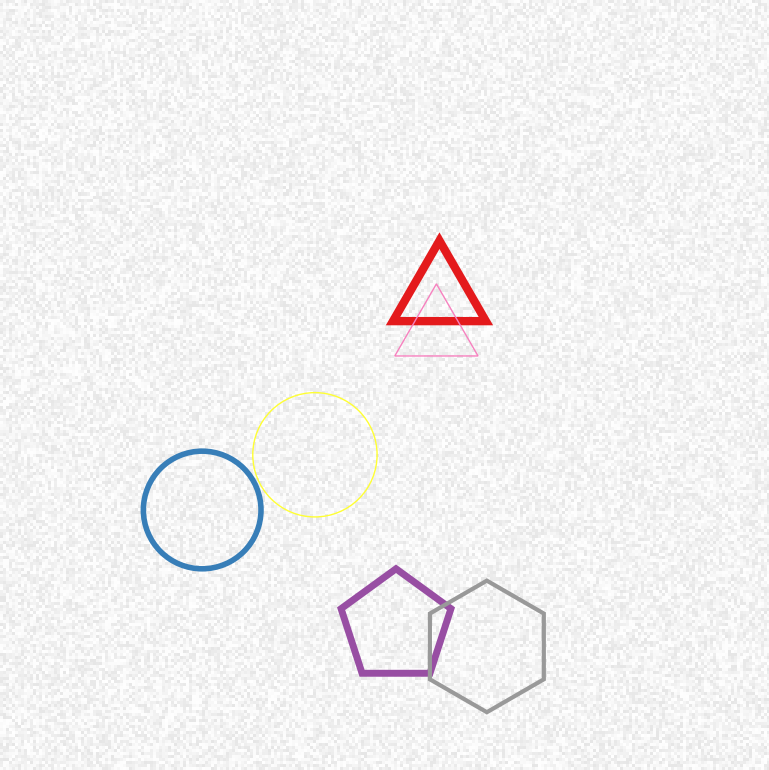[{"shape": "triangle", "thickness": 3, "radius": 0.35, "center": [0.571, 0.618]}, {"shape": "circle", "thickness": 2, "radius": 0.38, "center": [0.263, 0.338]}, {"shape": "pentagon", "thickness": 2.5, "radius": 0.38, "center": [0.514, 0.186]}, {"shape": "circle", "thickness": 0.5, "radius": 0.4, "center": [0.409, 0.409]}, {"shape": "triangle", "thickness": 0.5, "radius": 0.31, "center": [0.567, 0.569]}, {"shape": "hexagon", "thickness": 1.5, "radius": 0.43, "center": [0.632, 0.16]}]